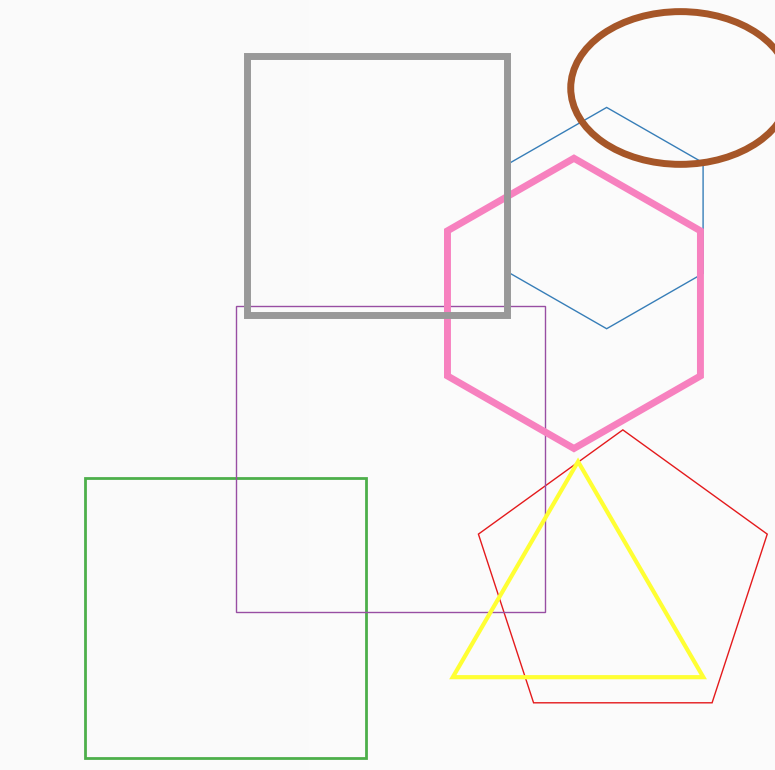[{"shape": "pentagon", "thickness": 0.5, "radius": 0.98, "center": [0.804, 0.246]}, {"shape": "hexagon", "thickness": 0.5, "radius": 0.72, "center": [0.783, 0.717]}, {"shape": "square", "thickness": 1, "radius": 0.91, "center": [0.291, 0.198]}, {"shape": "square", "thickness": 0.5, "radius": 1.0, "center": [0.504, 0.404]}, {"shape": "triangle", "thickness": 1.5, "radius": 0.93, "center": [0.746, 0.214]}, {"shape": "oval", "thickness": 2.5, "radius": 0.71, "center": [0.878, 0.886]}, {"shape": "hexagon", "thickness": 2.5, "radius": 0.94, "center": [0.741, 0.606]}, {"shape": "square", "thickness": 2.5, "radius": 0.84, "center": [0.486, 0.759]}]